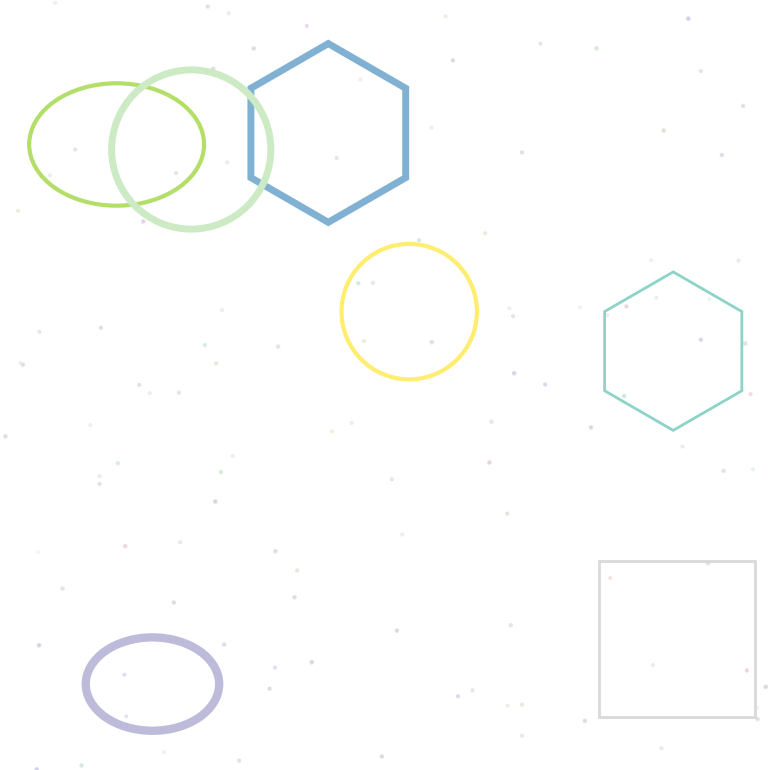[{"shape": "hexagon", "thickness": 1, "radius": 0.51, "center": [0.874, 0.544]}, {"shape": "oval", "thickness": 3, "radius": 0.43, "center": [0.198, 0.112]}, {"shape": "hexagon", "thickness": 2.5, "radius": 0.58, "center": [0.426, 0.827]}, {"shape": "oval", "thickness": 1.5, "radius": 0.57, "center": [0.151, 0.812]}, {"shape": "square", "thickness": 1, "radius": 0.51, "center": [0.88, 0.17]}, {"shape": "circle", "thickness": 2.5, "radius": 0.52, "center": [0.248, 0.806]}, {"shape": "circle", "thickness": 1.5, "radius": 0.44, "center": [0.531, 0.595]}]